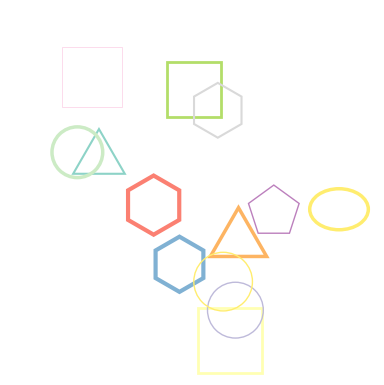[{"shape": "triangle", "thickness": 1.5, "radius": 0.39, "center": [0.257, 0.587]}, {"shape": "square", "thickness": 2, "radius": 0.42, "center": [0.598, 0.116]}, {"shape": "circle", "thickness": 1, "radius": 0.36, "center": [0.611, 0.194]}, {"shape": "hexagon", "thickness": 3, "radius": 0.38, "center": [0.399, 0.467]}, {"shape": "hexagon", "thickness": 3, "radius": 0.36, "center": [0.466, 0.314]}, {"shape": "triangle", "thickness": 2.5, "radius": 0.42, "center": [0.619, 0.376]}, {"shape": "square", "thickness": 2, "radius": 0.36, "center": [0.504, 0.768]}, {"shape": "square", "thickness": 0.5, "radius": 0.39, "center": [0.24, 0.801]}, {"shape": "hexagon", "thickness": 1.5, "radius": 0.36, "center": [0.566, 0.714]}, {"shape": "pentagon", "thickness": 1, "radius": 0.35, "center": [0.711, 0.45]}, {"shape": "circle", "thickness": 2.5, "radius": 0.33, "center": [0.201, 0.605]}, {"shape": "oval", "thickness": 2.5, "radius": 0.38, "center": [0.881, 0.457]}, {"shape": "circle", "thickness": 1, "radius": 0.38, "center": [0.58, 0.269]}]